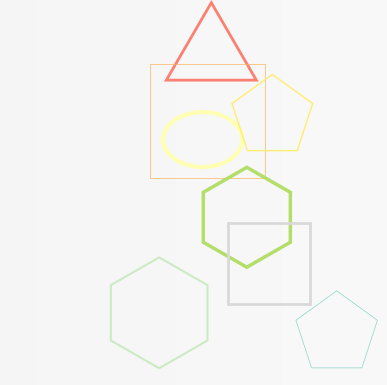[{"shape": "pentagon", "thickness": 0.5, "radius": 0.55, "center": [0.869, 0.134]}, {"shape": "oval", "thickness": 3, "radius": 0.51, "center": [0.523, 0.638]}, {"shape": "triangle", "thickness": 2, "radius": 0.67, "center": [0.545, 0.859]}, {"shape": "square", "thickness": 0.5, "radius": 0.74, "center": [0.536, 0.686]}, {"shape": "hexagon", "thickness": 2.5, "radius": 0.65, "center": [0.637, 0.436]}, {"shape": "square", "thickness": 2, "radius": 0.52, "center": [0.694, 0.315]}, {"shape": "hexagon", "thickness": 1.5, "radius": 0.72, "center": [0.411, 0.188]}, {"shape": "pentagon", "thickness": 1, "radius": 0.55, "center": [0.703, 0.697]}]